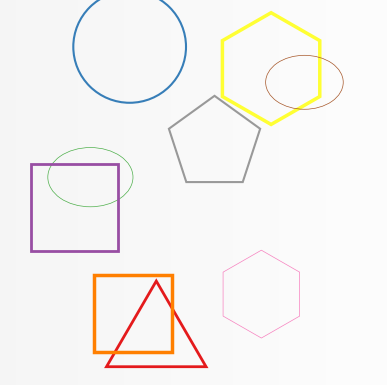[{"shape": "triangle", "thickness": 2, "radius": 0.74, "center": [0.403, 0.122]}, {"shape": "circle", "thickness": 1.5, "radius": 0.73, "center": [0.335, 0.878]}, {"shape": "oval", "thickness": 0.5, "radius": 0.55, "center": [0.233, 0.54]}, {"shape": "square", "thickness": 2, "radius": 0.56, "center": [0.193, 0.461]}, {"shape": "square", "thickness": 2.5, "radius": 0.5, "center": [0.344, 0.185]}, {"shape": "hexagon", "thickness": 2.5, "radius": 0.73, "center": [0.7, 0.822]}, {"shape": "oval", "thickness": 0.5, "radius": 0.5, "center": [0.786, 0.786]}, {"shape": "hexagon", "thickness": 0.5, "radius": 0.57, "center": [0.674, 0.236]}, {"shape": "pentagon", "thickness": 1.5, "radius": 0.62, "center": [0.554, 0.627]}]